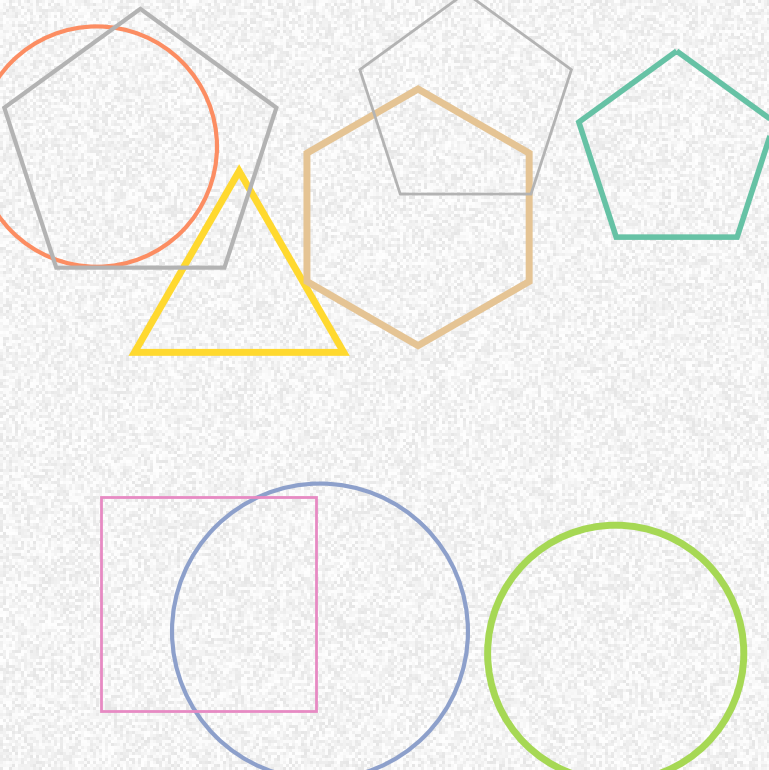[{"shape": "pentagon", "thickness": 2, "radius": 0.67, "center": [0.879, 0.8]}, {"shape": "circle", "thickness": 1.5, "radius": 0.78, "center": [0.126, 0.81]}, {"shape": "circle", "thickness": 1.5, "radius": 0.96, "center": [0.416, 0.18]}, {"shape": "square", "thickness": 1, "radius": 0.7, "center": [0.271, 0.216]}, {"shape": "circle", "thickness": 2.5, "radius": 0.83, "center": [0.8, 0.152]}, {"shape": "triangle", "thickness": 2.5, "radius": 0.78, "center": [0.311, 0.621]}, {"shape": "hexagon", "thickness": 2.5, "radius": 0.83, "center": [0.543, 0.718]}, {"shape": "pentagon", "thickness": 1.5, "radius": 0.93, "center": [0.182, 0.803]}, {"shape": "pentagon", "thickness": 1, "radius": 0.72, "center": [0.605, 0.865]}]